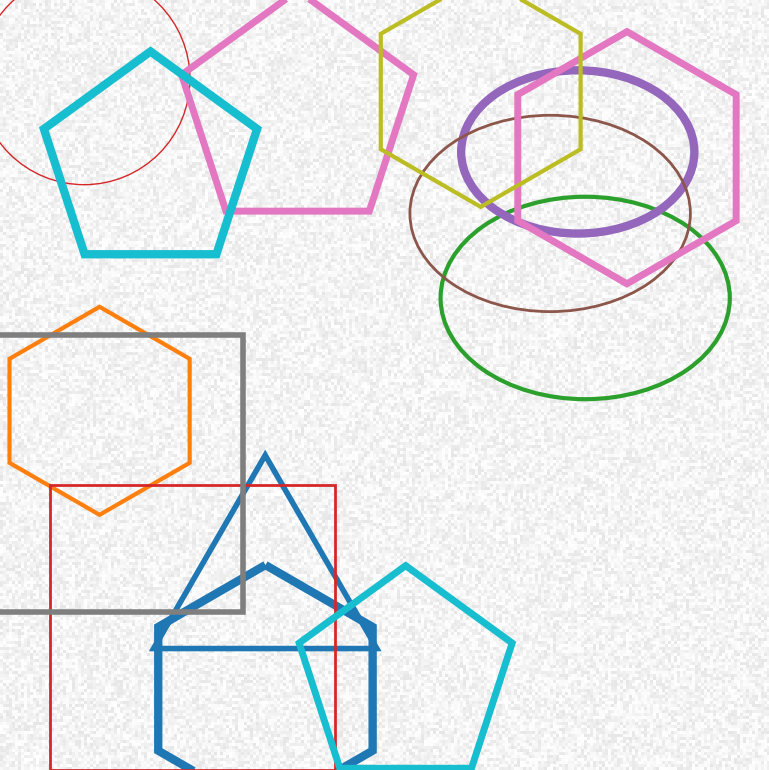[{"shape": "hexagon", "thickness": 3, "radius": 0.8, "center": [0.345, 0.105]}, {"shape": "triangle", "thickness": 2, "radius": 0.84, "center": [0.344, 0.241]}, {"shape": "hexagon", "thickness": 1.5, "radius": 0.68, "center": [0.129, 0.466]}, {"shape": "oval", "thickness": 1.5, "radius": 0.94, "center": [0.76, 0.613]}, {"shape": "square", "thickness": 1, "radius": 0.93, "center": [0.25, 0.185]}, {"shape": "circle", "thickness": 0.5, "radius": 0.69, "center": [0.109, 0.897]}, {"shape": "oval", "thickness": 3, "radius": 0.76, "center": [0.75, 0.803]}, {"shape": "oval", "thickness": 1, "radius": 0.91, "center": [0.714, 0.723]}, {"shape": "hexagon", "thickness": 2.5, "radius": 0.82, "center": [0.814, 0.795]}, {"shape": "pentagon", "thickness": 2.5, "radius": 0.79, "center": [0.387, 0.854]}, {"shape": "square", "thickness": 2, "radius": 0.9, "center": [0.136, 0.385]}, {"shape": "hexagon", "thickness": 1.5, "radius": 0.75, "center": [0.624, 0.881]}, {"shape": "pentagon", "thickness": 2.5, "radius": 0.73, "center": [0.527, 0.12]}, {"shape": "pentagon", "thickness": 3, "radius": 0.73, "center": [0.195, 0.788]}]